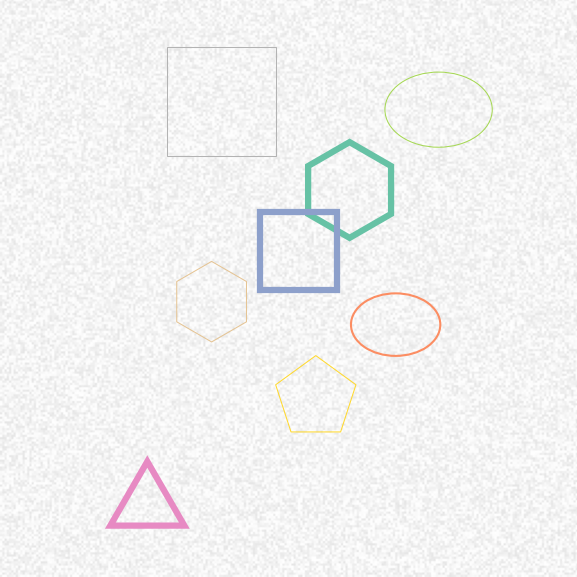[{"shape": "hexagon", "thickness": 3, "radius": 0.41, "center": [0.605, 0.67]}, {"shape": "oval", "thickness": 1, "radius": 0.39, "center": [0.685, 0.437]}, {"shape": "square", "thickness": 3, "radius": 0.33, "center": [0.516, 0.564]}, {"shape": "triangle", "thickness": 3, "radius": 0.37, "center": [0.255, 0.126]}, {"shape": "oval", "thickness": 0.5, "radius": 0.46, "center": [0.759, 0.809]}, {"shape": "pentagon", "thickness": 0.5, "radius": 0.37, "center": [0.547, 0.31]}, {"shape": "hexagon", "thickness": 0.5, "radius": 0.35, "center": [0.366, 0.477]}, {"shape": "square", "thickness": 0.5, "radius": 0.47, "center": [0.384, 0.823]}]